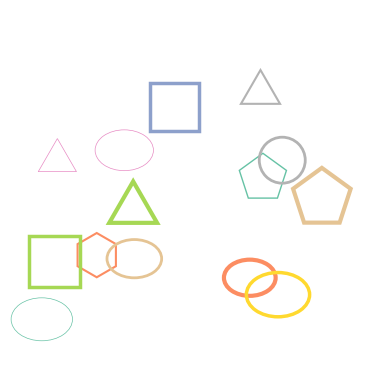[{"shape": "pentagon", "thickness": 1, "radius": 0.32, "center": [0.683, 0.537]}, {"shape": "oval", "thickness": 0.5, "radius": 0.4, "center": [0.109, 0.171]}, {"shape": "oval", "thickness": 3, "radius": 0.34, "center": [0.649, 0.279]}, {"shape": "hexagon", "thickness": 1.5, "radius": 0.29, "center": [0.251, 0.337]}, {"shape": "square", "thickness": 2.5, "radius": 0.32, "center": [0.453, 0.722]}, {"shape": "oval", "thickness": 0.5, "radius": 0.38, "center": [0.323, 0.61]}, {"shape": "triangle", "thickness": 0.5, "radius": 0.29, "center": [0.149, 0.583]}, {"shape": "triangle", "thickness": 3, "radius": 0.36, "center": [0.346, 0.457]}, {"shape": "square", "thickness": 2.5, "radius": 0.33, "center": [0.142, 0.32]}, {"shape": "oval", "thickness": 2.5, "radius": 0.41, "center": [0.722, 0.235]}, {"shape": "oval", "thickness": 2, "radius": 0.35, "center": [0.349, 0.328]}, {"shape": "pentagon", "thickness": 3, "radius": 0.39, "center": [0.836, 0.485]}, {"shape": "circle", "thickness": 2, "radius": 0.3, "center": [0.733, 0.584]}, {"shape": "triangle", "thickness": 1.5, "radius": 0.29, "center": [0.677, 0.76]}]